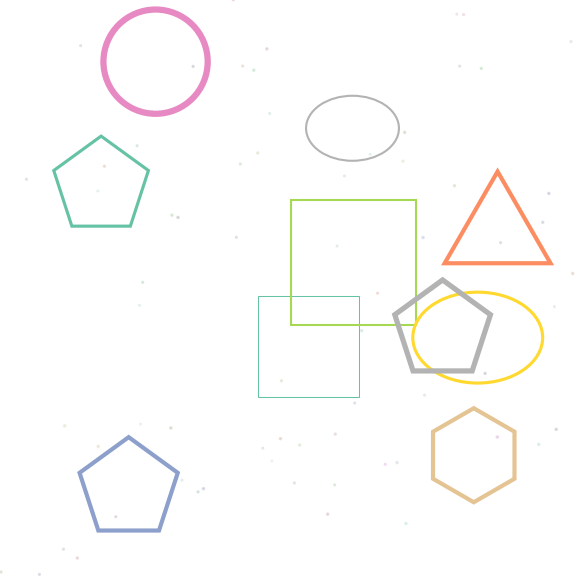[{"shape": "pentagon", "thickness": 1.5, "radius": 0.43, "center": [0.175, 0.677]}, {"shape": "square", "thickness": 0.5, "radius": 0.44, "center": [0.534, 0.399]}, {"shape": "triangle", "thickness": 2, "radius": 0.53, "center": [0.862, 0.596]}, {"shape": "pentagon", "thickness": 2, "radius": 0.45, "center": [0.223, 0.153]}, {"shape": "circle", "thickness": 3, "radius": 0.45, "center": [0.269, 0.892]}, {"shape": "square", "thickness": 1, "radius": 0.54, "center": [0.611, 0.544]}, {"shape": "oval", "thickness": 1.5, "radius": 0.56, "center": [0.827, 0.415]}, {"shape": "hexagon", "thickness": 2, "radius": 0.41, "center": [0.82, 0.211]}, {"shape": "oval", "thickness": 1, "radius": 0.4, "center": [0.61, 0.777]}, {"shape": "pentagon", "thickness": 2.5, "radius": 0.44, "center": [0.766, 0.427]}]